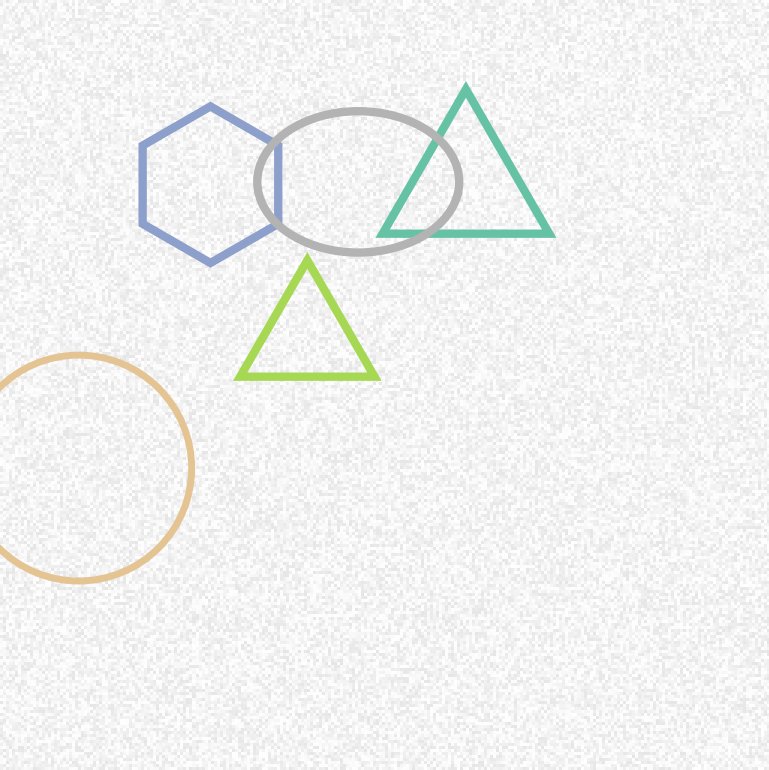[{"shape": "triangle", "thickness": 3, "radius": 0.62, "center": [0.605, 0.759]}, {"shape": "hexagon", "thickness": 3, "radius": 0.51, "center": [0.273, 0.76]}, {"shape": "triangle", "thickness": 3, "radius": 0.5, "center": [0.399, 0.561]}, {"shape": "circle", "thickness": 2.5, "radius": 0.73, "center": [0.102, 0.392]}, {"shape": "oval", "thickness": 3, "radius": 0.66, "center": [0.465, 0.764]}]